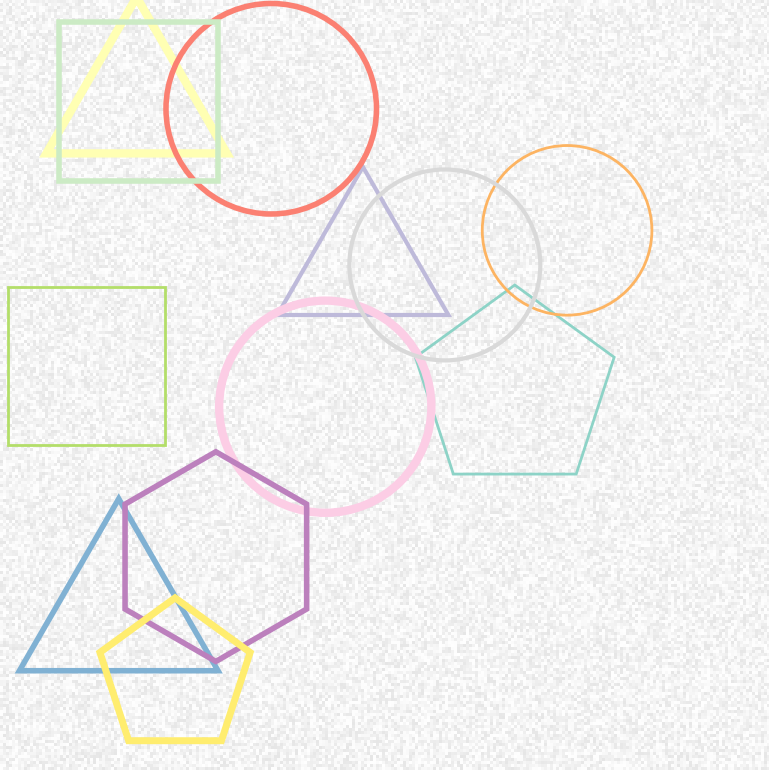[{"shape": "pentagon", "thickness": 1, "radius": 0.68, "center": [0.669, 0.494]}, {"shape": "triangle", "thickness": 3, "radius": 0.68, "center": [0.177, 0.868]}, {"shape": "triangle", "thickness": 1.5, "radius": 0.64, "center": [0.471, 0.655]}, {"shape": "circle", "thickness": 2, "radius": 0.68, "center": [0.352, 0.859]}, {"shape": "triangle", "thickness": 2, "radius": 0.74, "center": [0.154, 0.203]}, {"shape": "circle", "thickness": 1, "radius": 0.55, "center": [0.736, 0.701]}, {"shape": "square", "thickness": 1, "radius": 0.51, "center": [0.113, 0.524]}, {"shape": "circle", "thickness": 3, "radius": 0.69, "center": [0.422, 0.472]}, {"shape": "circle", "thickness": 1.5, "radius": 0.62, "center": [0.578, 0.656]}, {"shape": "hexagon", "thickness": 2, "radius": 0.68, "center": [0.28, 0.277]}, {"shape": "square", "thickness": 2, "radius": 0.52, "center": [0.18, 0.868]}, {"shape": "pentagon", "thickness": 2.5, "radius": 0.51, "center": [0.227, 0.121]}]